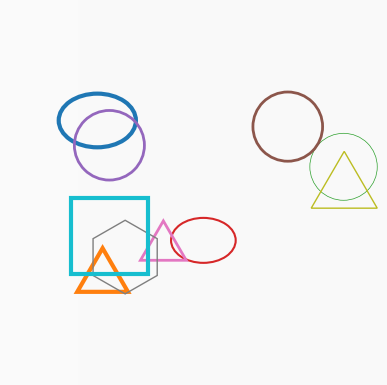[{"shape": "oval", "thickness": 3, "radius": 0.5, "center": [0.251, 0.687]}, {"shape": "triangle", "thickness": 3, "radius": 0.38, "center": [0.265, 0.28]}, {"shape": "circle", "thickness": 0.5, "radius": 0.43, "center": [0.887, 0.567]}, {"shape": "oval", "thickness": 1.5, "radius": 0.42, "center": [0.525, 0.376]}, {"shape": "circle", "thickness": 2, "radius": 0.45, "center": [0.282, 0.623]}, {"shape": "circle", "thickness": 2, "radius": 0.45, "center": [0.743, 0.671]}, {"shape": "triangle", "thickness": 2, "radius": 0.34, "center": [0.422, 0.358]}, {"shape": "hexagon", "thickness": 1, "radius": 0.48, "center": [0.323, 0.332]}, {"shape": "triangle", "thickness": 1, "radius": 0.49, "center": [0.888, 0.508]}, {"shape": "square", "thickness": 3, "radius": 0.5, "center": [0.282, 0.388]}]